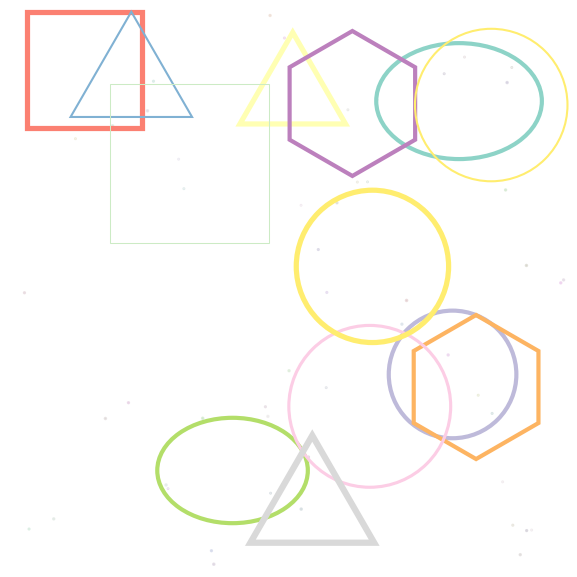[{"shape": "oval", "thickness": 2, "radius": 0.72, "center": [0.795, 0.824]}, {"shape": "triangle", "thickness": 2.5, "radius": 0.53, "center": [0.507, 0.837]}, {"shape": "circle", "thickness": 2, "radius": 0.55, "center": [0.784, 0.351]}, {"shape": "square", "thickness": 2.5, "radius": 0.5, "center": [0.146, 0.878]}, {"shape": "triangle", "thickness": 1, "radius": 0.61, "center": [0.227, 0.857]}, {"shape": "hexagon", "thickness": 2, "radius": 0.62, "center": [0.824, 0.329]}, {"shape": "oval", "thickness": 2, "radius": 0.65, "center": [0.403, 0.184]}, {"shape": "circle", "thickness": 1.5, "radius": 0.7, "center": [0.64, 0.296]}, {"shape": "triangle", "thickness": 3, "radius": 0.62, "center": [0.541, 0.121]}, {"shape": "hexagon", "thickness": 2, "radius": 0.63, "center": [0.61, 0.82]}, {"shape": "square", "thickness": 0.5, "radius": 0.69, "center": [0.329, 0.715]}, {"shape": "circle", "thickness": 2.5, "radius": 0.66, "center": [0.645, 0.538]}, {"shape": "circle", "thickness": 1, "radius": 0.66, "center": [0.851, 0.817]}]